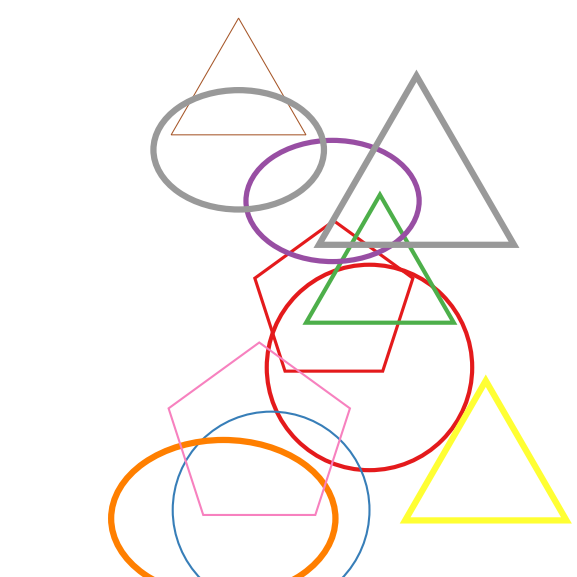[{"shape": "circle", "thickness": 2, "radius": 0.89, "center": [0.64, 0.363]}, {"shape": "pentagon", "thickness": 1.5, "radius": 0.72, "center": [0.578, 0.473]}, {"shape": "circle", "thickness": 1, "radius": 0.85, "center": [0.469, 0.116]}, {"shape": "triangle", "thickness": 2, "radius": 0.74, "center": [0.658, 0.514]}, {"shape": "oval", "thickness": 2.5, "radius": 0.75, "center": [0.576, 0.651]}, {"shape": "oval", "thickness": 3, "radius": 0.97, "center": [0.387, 0.101]}, {"shape": "triangle", "thickness": 3, "radius": 0.81, "center": [0.841, 0.179]}, {"shape": "triangle", "thickness": 0.5, "radius": 0.67, "center": [0.413, 0.833]}, {"shape": "pentagon", "thickness": 1, "radius": 0.83, "center": [0.449, 0.241]}, {"shape": "triangle", "thickness": 3, "radius": 0.98, "center": [0.721, 0.673]}, {"shape": "oval", "thickness": 3, "radius": 0.74, "center": [0.413, 0.74]}]